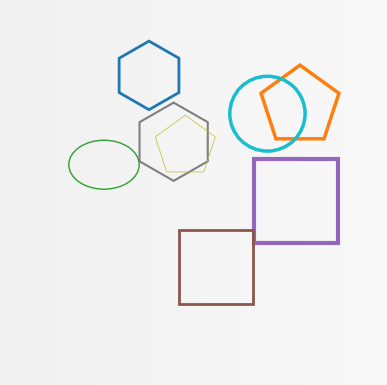[{"shape": "hexagon", "thickness": 2, "radius": 0.45, "center": [0.385, 0.804]}, {"shape": "pentagon", "thickness": 2.5, "radius": 0.53, "center": [0.774, 0.725]}, {"shape": "oval", "thickness": 1, "radius": 0.45, "center": [0.268, 0.572]}, {"shape": "square", "thickness": 3, "radius": 0.54, "center": [0.765, 0.478]}, {"shape": "square", "thickness": 2, "radius": 0.48, "center": [0.557, 0.307]}, {"shape": "hexagon", "thickness": 1.5, "radius": 0.51, "center": [0.448, 0.632]}, {"shape": "pentagon", "thickness": 0.5, "radius": 0.41, "center": [0.478, 0.619]}, {"shape": "circle", "thickness": 2.5, "radius": 0.49, "center": [0.69, 0.705]}]